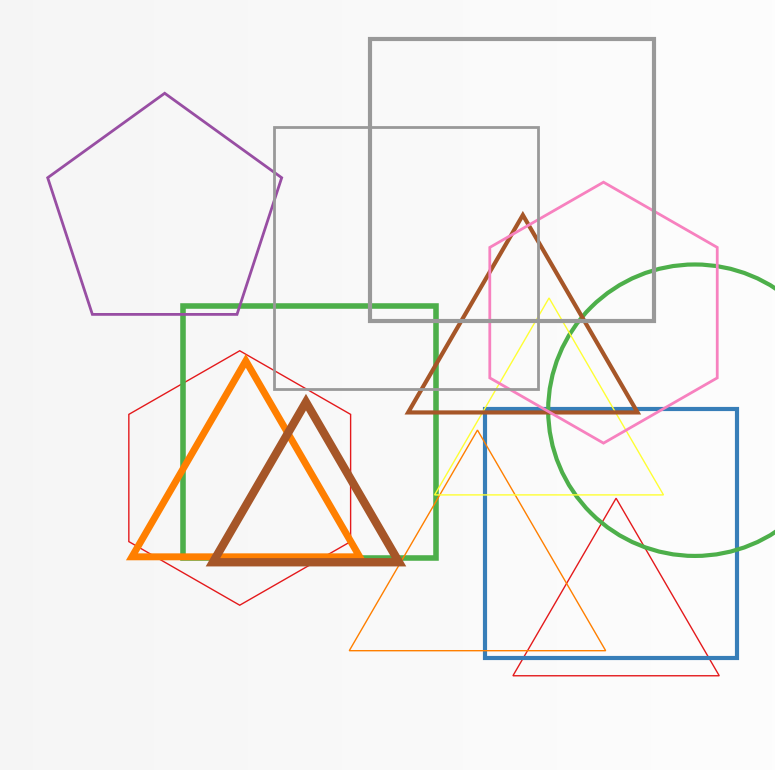[{"shape": "hexagon", "thickness": 0.5, "radius": 0.83, "center": [0.309, 0.379]}, {"shape": "triangle", "thickness": 0.5, "radius": 0.77, "center": [0.795, 0.199]}, {"shape": "square", "thickness": 1.5, "radius": 0.81, "center": [0.788, 0.307]}, {"shape": "circle", "thickness": 1.5, "radius": 0.95, "center": [0.897, 0.467]}, {"shape": "square", "thickness": 2, "radius": 0.82, "center": [0.399, 0.439]}, {"shape": "pentagon", "thickness": 1, "radius": 0.79, "center": [0.212, 0.72]}, {"shape": "triangle", "thickness": 2.5, "radius": 0.85, "center": [0.317, 0.362]}, {"shape": "triangle", "thickness": 0.5, "radius": 0.96, "center": [0.616, 0.25]}, {"shape": "triangle", "thickness": 0.5, "radius": 0.85, "center": [0.708, 0.443]}, {"shape": "triangle", "thickness": 1.5, "radius": 0.85, "center": [0.675, 0.55]}, {"shape": "triangle", "thickness": 3, "radius": 0.69, "center": [0.395, 0.339]}, {"shape": "hexagon", "thickness": 1, "radius": 0.85, "center": [0.779, 0.594]}, {"shape": "square", "thickness": 1.5, "radius": 0.92, "center": [0.66, 0.767]}, {"shape": "square", "thickness": 1, "radius": 0.85, "center": [0.524, 0.665]}]